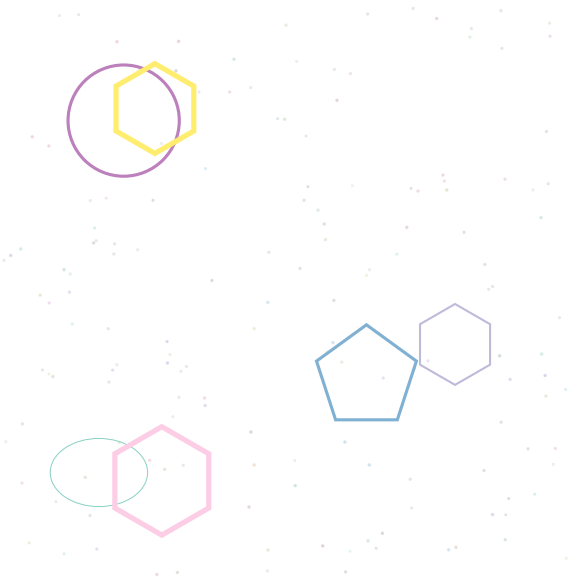[{"shape": "oval", "thickness": 0.5, "radius": 0.42, "center": [0.171, 0.181]}, {"shape": "hexagon", "thickness": 1, "radius": 0.35, "center": [0.788, 0.403]}, {"shape": "pentagon", "thickness": 1.5, "radius": 0.45, "center": [0.635, 0.346]}, {"shape": "hexagon", "thickness": 2.5, "radius": 0.47, "center": [0.28, 0.166]}, {"shape": "circle", "thickness": 1.5, "radius": 0.48, "center": [0.214, 0.79]}, {"shape": "hexagon", "thickness": 2.5, "radius": 0.39, "center": [0.268, 0.811]}]